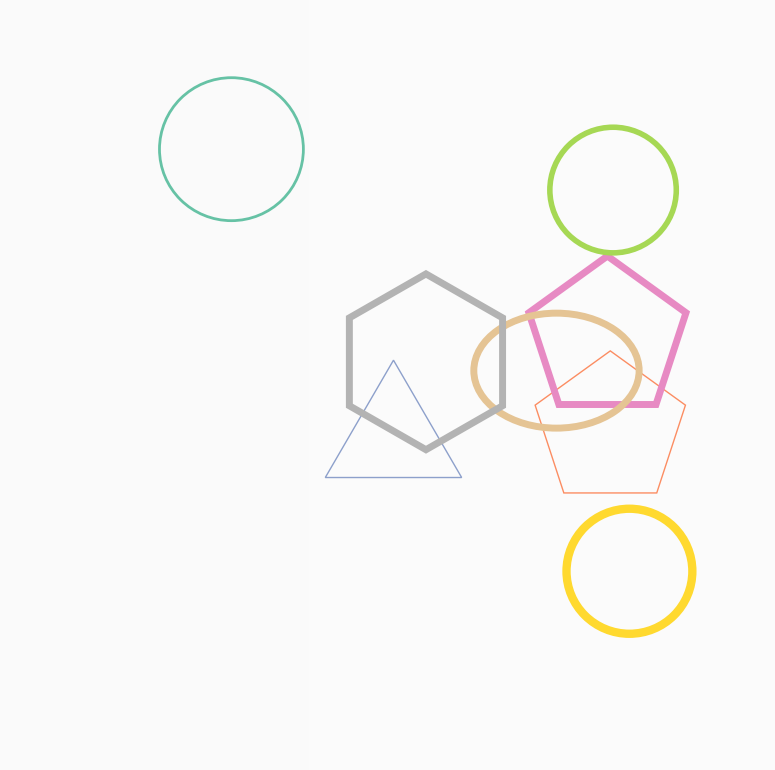[{"shape": "circle", "thickness": 1, "radius": 0.46, "center": [0.299, 0.806]}, {"shape": "pentagon", "thickness": 0.5, "radius": 0.51, "center": [0.787, 0.442]}, {"shape": "triangle", "thickness": 0.5, "radius": 0.51, "center": [0.508, 0.431]}, {"shape": "pentagon", "thickness": 2.5, "radius": 0.53, "center": [0.784, 0.561]}, {"shape": "circle", "thickness": 2, "radius": 0.41, "center": [0.791, 0.753]}, {"shape": "circle", "thickness": 3, "radius": 0.41, "center": [0.812, 0.258]}, {"shape": "oval", "thickness": 2.5, "radius": 0.53, "center": [0.718, 0.519]}, {"shape": "hexagon", "thickness": 2.5, "radius": 0.57, "center": [0.55, 0.53]}]